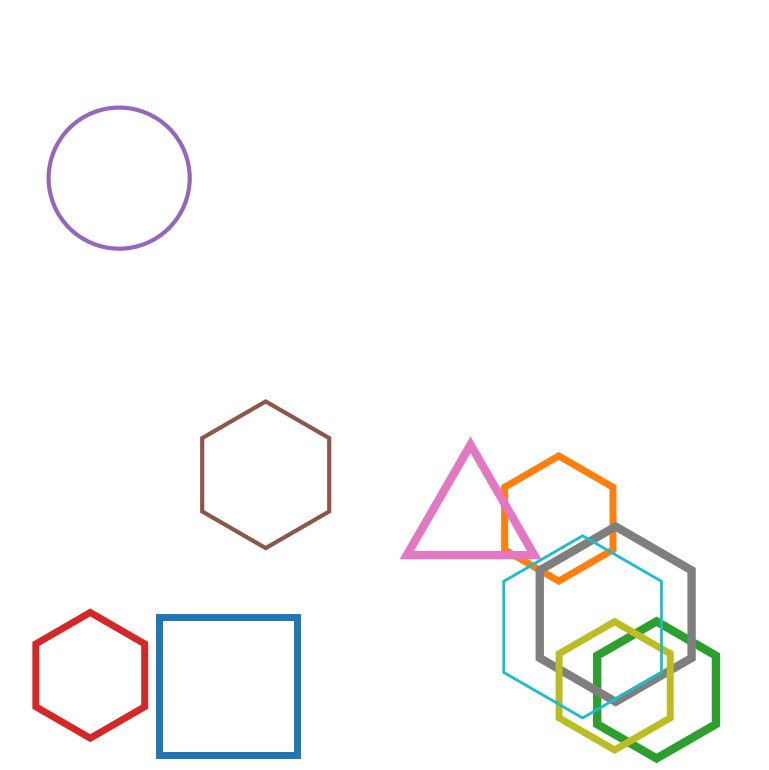[{"shape": "square", "thickness": 2.5, "radius": 0.45, "center": [0.296, 0.109]}, {"shape": "hexagon", "thickness": 2.5, "radius": 0.41, "center": [0.726, 0.327]}, {"shape": "hexagon", "thickness": 3, "radius": 0.45, "center": [0.853, 0.104]}, {"shape": "hexagon", "thickness": 2.5, "radius": 0.41, "center": [0.117, 0.123]}, {"shape": "circle", "thickness": 1.5, "radius": 0.46, "center": [0.155, 0.769]}, {"shape": "hexagon", "thickness": 1.5, "radius": 0.48, "center": [0.345, 0.383]}, {"shape": "triangle", "thickness": 3, "radius": 0.48, "center": [0.611, 0.327]}, {"shape": "hexagon", "thickness": 3, "radius": 0.57, "center": [0.8, 0.202]}, {"shape": "hexagon", "thickness": 2.5, "radius": 0.42, "center": [0.798, 0.109]}, {"shape": "hexagon", "thickness": 1, "radius": 0.59, "center": [0.757, 0.186]}]